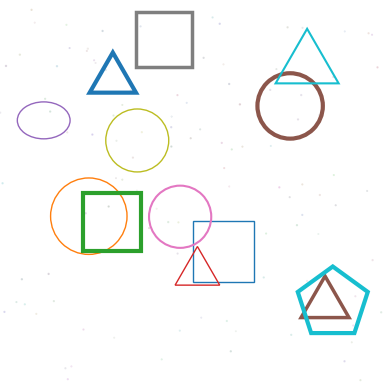[{"shape": "triangle", "thickness": 3, "radius": 0.35, "center": [0.293, 0.794]}, {"shape": "square", "thickness": 1, "radius": 0.39, "center": [0.581, 0.348]}, {"shape": "circle", "thickness": 1, "radius": 0.5, "center": [0.231, 0.438]}, {"shape": "square", "thickness": 3, "radius": 0.38, "center": [0.291, 0.423]}, {"shape": "triangle", "thickness": 1, "radius": 0.33, "center": [0.513, 0.293]}, {"shape": "oval", "thickness": 1, "radius": 0.34, "center": [0.114, 0.687]}, {"shape": "triangle", "thickness": 2.5, "radius": 0.36, "center": [0.844, 0.211]}, {"shape": "circle", "thickness": 3, "radius": 0.42, "center": [0.754, 0.725]}, {"shape": "circle", "thickness": 1.5, "radius": 0.4, "center": [0.468, 0.437]}, {"shape": "square", "thickness": 2.5, "radius": 0.36, "center": [0.426, 0.898]}, {"shape": "circle", "thickness": 1, "radius": 0.41, "center": [0.357, 0.635]}, {"shape": "triangle", "thickness": 1.5, "radius": 0.47, "center": [0.798, 0.831]}, {"shape": "pentagon", "thickness": 3, "radius": 0.48, "center": [0.864, 0.212]}]